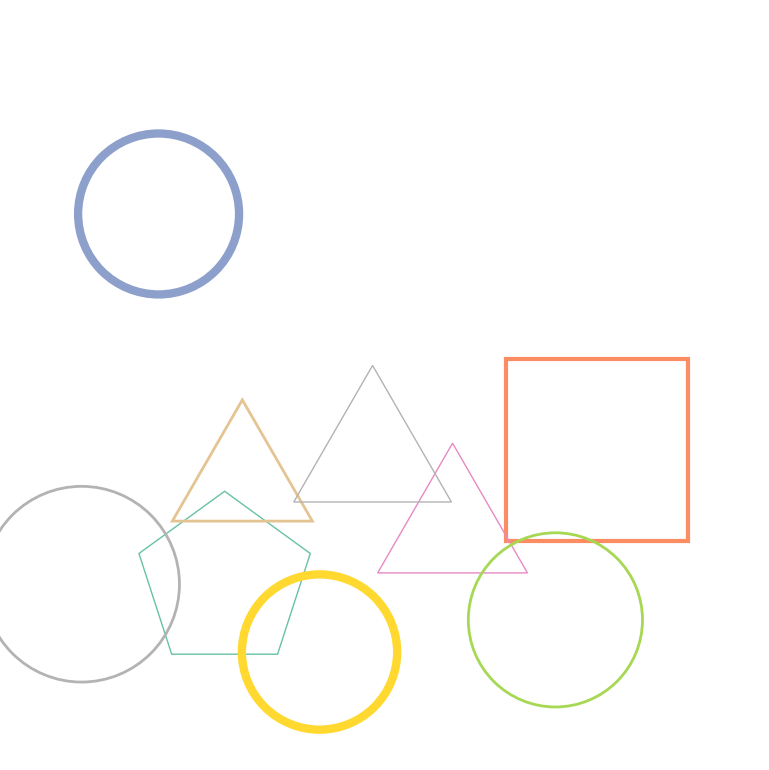[{"shape": "pentagon", "thickness": 0.5, "radius": 0.58, "center": [0.292, 0.245]}, {"shape": "square", "thickness": 1.5, "radius": 0.59, "center": [0.775, 0.416]}, {"shape": "circle", "thickness": 3, "radius": 0.52, "center": [0.206, 0.722]}, {"shape": "triangle", "thickness": 0.5, "radius": 0.56, "center": [0.588, 0.312]}, {"shape": "circle", "thickness": 1, "radius": 0.57, "center": [0.721, 0.195]}, {"shape": "circle", "thickness": 3, "radius": 0.5, "center": [0.415, 0.153]}, {"shape": "triangle", "thickness": 1, "radius": 0.52, "center": [0.315, 0.376]}, {"shape": "triangle", "thickness": 0.5, "radius": 0.59, "center": [0.484, 0.407]}, {"shape": "circle", "thickness": 1, "radius": 0.64, "center": [0.106, 0.241]}]